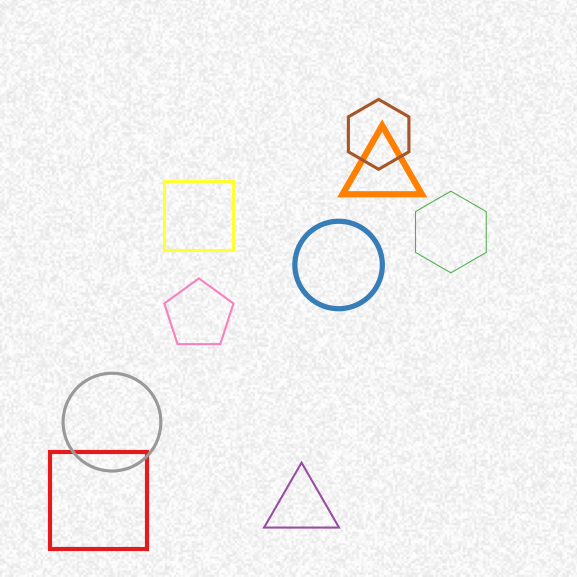[{"shape": "square", "thickness": 2, "radius": 0.42, "center": [0.17, 0.133]}, {"shape": "circle", "thickness": 2.5, "radius": 0.38, "center": [0.586, 0.54]}, {"shape": "hexagon", "thickness": 0.5, "radius": 0.35, "center": [0.781, 0.597]}, {"shape": "triangle", "thickness": 1, "radius": 0.37, "center": [0.522, 0.123]}, {"shape": "triangle", "thickness": 3, "radius": 0.4, "center": [0.662, 0.702]}, {"shape": "square", "thickness": 1.5, "radius": 0.3, "center": [0.344, 0.626]}, {"shape": "hexagon", "thickness": 1.5, "radius": 0.3, "center": [0.656, 0.767]}, {"shape": "pentagon", "thickness": 1, "radius": 0.31, "center": [0.344, 0.454]}, {"shape": "circle", "thickness": 1.5, "radius": 0.42, "center": [0.194, 0.268]}]